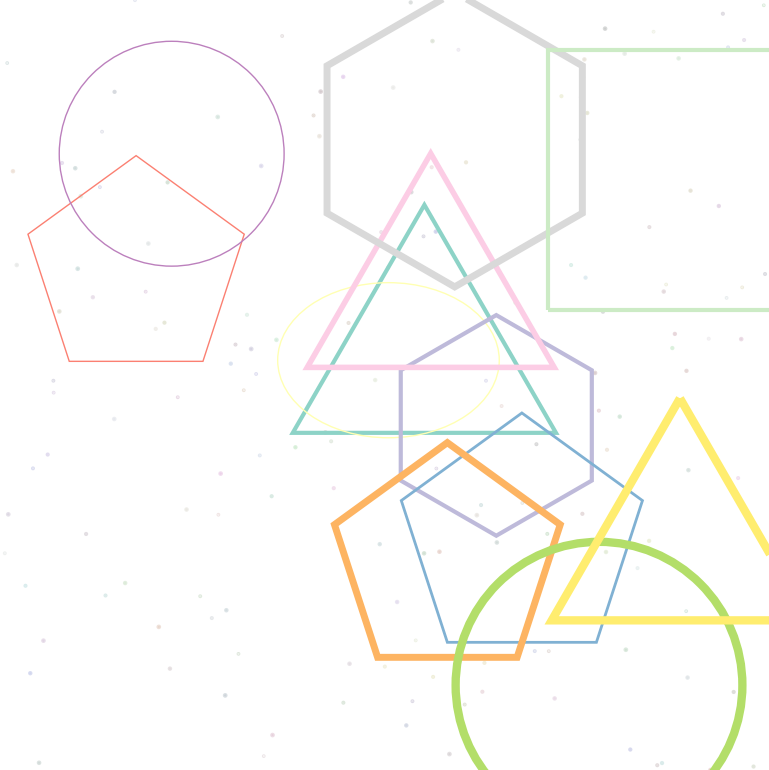[{"shape": "triangle", "thickness": 1.5, "radius": 0.99, "center": [0.551, 0.537]}, {"shape": "oval", "thickness": 0.5, "radius": 0.72, "center": [0.505, 0.532]}, {"shape": "hexagon", "thickness": 1.5, "radius": 0.72, "center": [0.645, 0.448]}, {"shape": "pentagon", "thickness": 0.5, "radius": 0.74, "center": [0.177, 0.65]}, {"shape": "pentagon", "thickness": 1, "radius": 0.82, "center": [0.678, 0.299]}, {"shape": "pentagon", "thickness": 2.5, "radius": 0.77, "center": [0.581, 0.271]}, {"shape": "circle", "thickness": 3, "radius": 0.93, "center": [0.778, 0.11]}, {"shape": "triangle", "thickness": 2, "radius": 0.93, "center": [0.559, 0.615]}, {"shape": "hexagon", "thickness": 2.5, "radius": 0.96, "center": [0.591, 0.819]}, {"shape": "circle", "thickness": 0.5, "radius": 0.73, "center": [0.223, 0.8]}, {"shape": "square", "thickness": 1.5, "radius": 0.84, "center": [0.881, 0.766]}, {"shape": "triangle", "thickness": 3, "radius": 0.96, "center": [0.883, 0.29]}]